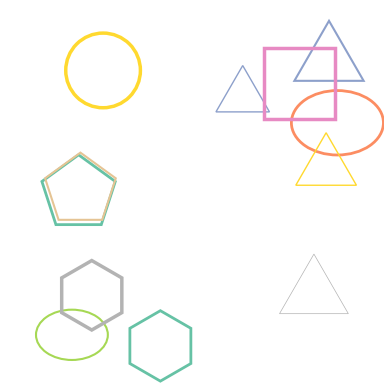[{"shape": "hexagon", "thickness": 2, "radius": 0.46, "center": [0.417, 0.102]}, {"shape": "pentagon", "thickness": 2, "radius": 0.5, "center": [0.204, 0.498]}, {"shape": "oval", "thickness": 2, "radius": 0.6, "center": [0.876, 0.681]}, {"shape": "triangle", "thickness": 1, "radius": 0.4, "center": [0.63, 0.749]}, {"shape": "triangle", "thickness": 1.5, "radius": 0.52, "center": [0.855, 0.842]}, {"shape": "square", "thickness": 2.5, "radius": 0.46, "center": [0.778, 0.784]}, {"shape": "oval", "thickness": 1.5, "radius": 0.47, "center": [0.187, 0.13]}, {"shape": "circle", "thickness": 2.5, "radius": 0.48, "center": [0.268, 0.817]}, {"shape": "triangle", "thickness": 1, "radius": 0.45, "center": [0.847, 0.564]}, {"shape": "pentagon", "thickness": 1.5, "radius": 0.48, "center": [0.209, 0.507]}, {"shape": "triangle", "thickness": 0.5, "radius": 0.52, "center": [0.815, 0.237]}, {"shape": "hexagon", "thickness": 2.5, "radius": 0.45, "center": [0.238, 0.233]}]